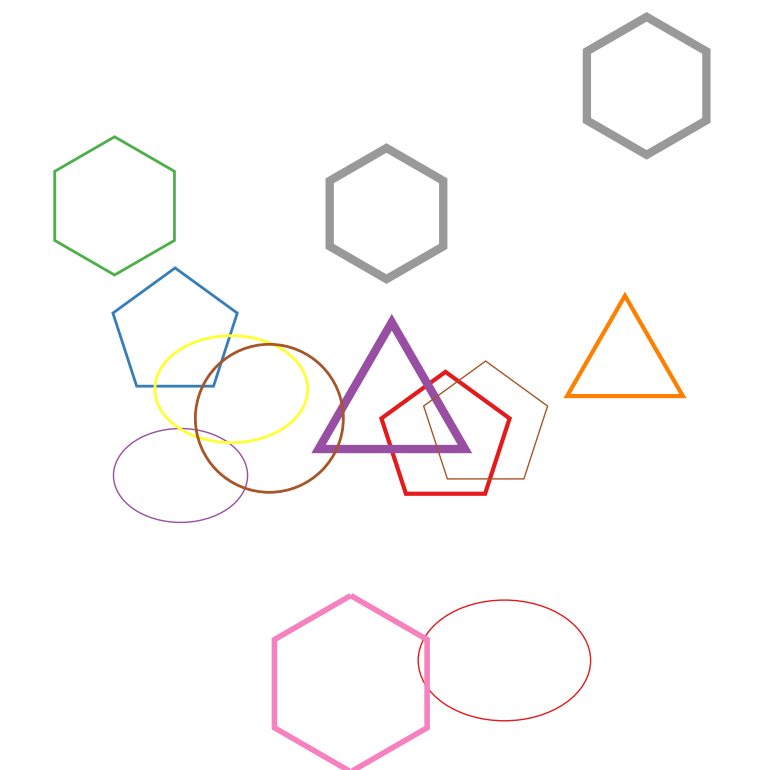[{"shape": "pentagon", "thickness": 1.5, "radius": 0.44, "center": [0.579, 0.43]}, {"shape": "oval", "thickness": 0.5, "radius": 0.56, "center": [0.655, 0.142]}, {"shape": "pentagon", "thickness": 1, "radius": 0.42, "center": [0.227, 0.567]}, {"shape": "hexagon", "thickness": 1, "radius": 0.45, "center": [0.149, 0.733]}, {"shape": "oval", "thickness": 0.5, "radius": 0.44, "center": [0.234, 0.382]}, {"shape": "triangle", "thickness": 3, "radius": 0.55, "center": [0.509, 0.472]}, {"shape": "triangle", "thickness": 1.5, "radius": 0.43, "center": [0.812, 0.529]}, {"shape": "oval", "thickness": 1, "radius": 0.5, "center": [0.3, 0.495]}, {"shape": "circle", "thickness": 1, "radius": 0.48, "center": [0.35, 0.457]}, {"shape": "pentagon", "thickness": 0.5, "radius": 0.42, "center": [0.631, 0.447]}, {"shape": "hexagon", "thickness": 2, "radius": 0.57, "center": [0.456, 0.112]}, {"shape": "hexagon", "thickness": 3, "radius": 0.45, "center": [0.84, 0.889]}, {"shape": "hexagon", "thickness": 3, "radius": 0.43, "center": [0.502, 0.723]}]